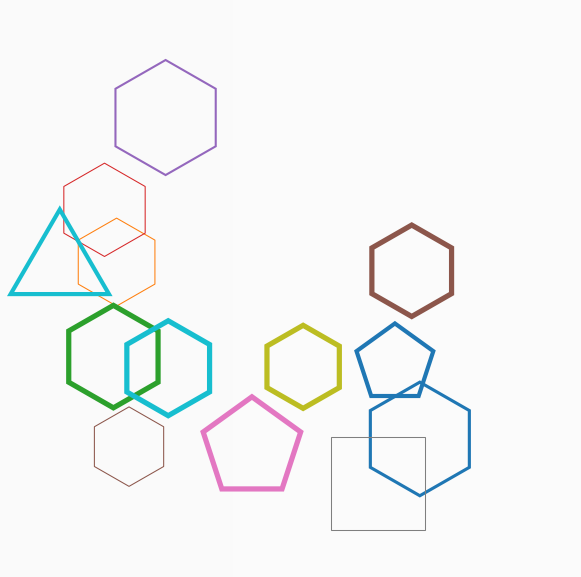[{"shape": "hexagon", "thickness": 1.5, "radius": 0.49, "center": [0.722, 0.239]}, {"shape": "pentagon", "thickness": 2, "radius": 0.35, "center": [0.679, 0.37]}, {"shape": "hexagon", "thickness": 0.5, "radius": 0.38, "center": [0.201, 0.545]}, {"shape": "hexagon", "thickness": 2.5, "radius": 0.44, "center": [0.195, 0.382]}, {"shape": "hexagon", "thickness": 0.5, "radius": 0.4, "center": [0.18, 0.636]}, {"shape": "hexagon", "thickness": 1, "radius": 0.5, "center": [0.285, 0.796]}, {"shape": "hexagon", "thickness": 2.5, "radius": 0.4, "center": [0.708, 0.53]}, {"shape": "hexagon", "thickness": 0.5, "radius": 0.34, "center": [0.222, 0.226]}, {"shape": "pentagon", "thickness": 2.5, "radius": 0.44, "center": [0.433, 0.224]}, {"shape": "square", "thickness": 0.5, "radius": 0.4, "center": [0.65, 0.162]}, {"shape": "hexagon", "thickness": 2.5, "radius": 0.36, "center": [0.522, 0.364]}, {"shape": "triangle", "thickness": 2, "radius": 0.49, "center": [0.103, 0.539]}, {"shape": "hexagon", "thickness": 2.5, "radius": 0.41, "center": [0.289, 0.362]}]